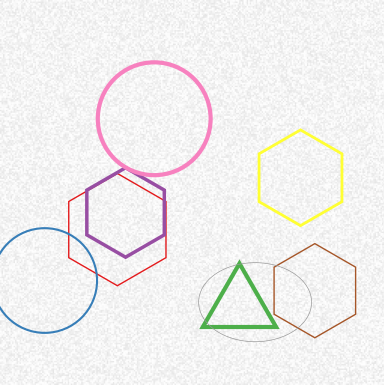[{"shape": "hexagon", "thickness": 1, "radius": 0.73, "center": [0.305, 0.404]}, {"shape": "circle", "thickness": 1.5, "radius": 0.68, "center": [0.116, 0.271]}, {"shape": "triangle", "thickness": 3, "radius": 0.55, "center": [0.622, 0.206]}, {"shape": "hexagon", "thickness": 2.5, "radius": 0.58, "center": [0.326, 0.448]}, {"shape": "hexagon", "thickness": 2, "radius": 0.62, "center": [0.781, 0.538]}, {"shape": "hexagon", "thickness": 1, "radius": 0.61, "center": [0.818, 0.245]}, {"shape": "circle", "thickness": 3, "radius": 0.73, "center": [0.401, 0.692]}, {"shape": "oval", "thickness": 0.5, "radius": 0.73, "center": [0.663, 0.215]}]